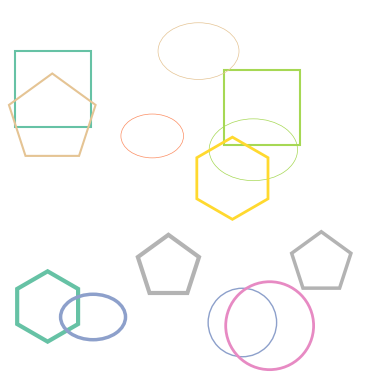[{"shape": "square", "thickness": 1.5, "radius": 0.5, "center": [0.137, 0.769]}, {"shape": "hexagon", "thickness": 3, "radius": 0.46, "center": [0.124, 0.204]}, {"shape": "oval", "thickness": 0.5, "radius": 0.41, "center": [0.395, 0.647]}, {"shape": "circle", "thickness": 1, "radius": 0.44, "center": [0.63, 0.162]}, {"shape": "oval", "thickness": 2.5, "radius": 0.42, "center": [0.242, 0.177]}, {"shape": "circle", "thickness": 2, "radius": 0.57, "center": [0.7, 0.154]}, {"shape": "square", "thickness": 1.5, "radius": 0.49, "center": [0.681, 0.721]}, {"shape": "oval", "thickness": 0.5, "radius": 0.57, "center": [0.658, 0.611]}, {"shape": "hexagon", "thickness": 2, "radius": 0.53, "center": [0.604, 0.537]}, {"shape": "pentagon", "thickness": 1.5, "radius": 0.59, "center": [0.136, 0.691]}, {"shape": "oval", "thickness": 0.5, "radius": 0.53, "center": [0.516, 0.867]}, {"shape": "pentagon", "thickness": 3, "radius": 0.42, "center": [0.437, 0.307]}, {"shape": "pentagon", "thickness": 2.5, "radius": 0.4, "center": [0.835, 0.317]}]